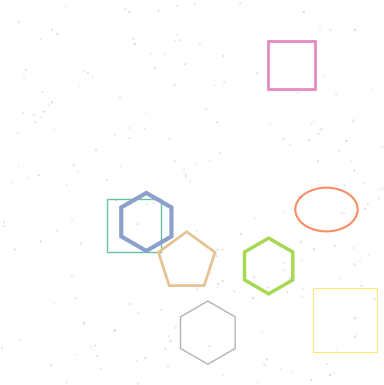[{"shape": "square", "thickness": 1, "radius": 0.35, "center": [0.348, 0.414]}, {"shape": "oval", "thickness": 1.5, "radius": 0.41, "center": [0.848, 0.456]}, {"shape": "hexagon", "thickness": 3, "radius": 0.38, "center": [0.38, 0.424]}, {"shape": "square", "thickness": 2, "radius": 0.31, "center": [0.757, 0.831]}, {"shape": "hexagon", "thickness": 2.5, "radius": 0.36, "center": [0.698, 0.309]}, {"shape": "square", "thickness": 0.5, "radius": 0.41, "center": [0.896, 0.169]}, {"shape": "pentagon", "thickness": 2, "radius": 0.39, "center": [0.485, 0.321]}, {"shape": "hexagon", "thickness": 1, "radius": 0.41, "center": [0.54, 0.136]}]